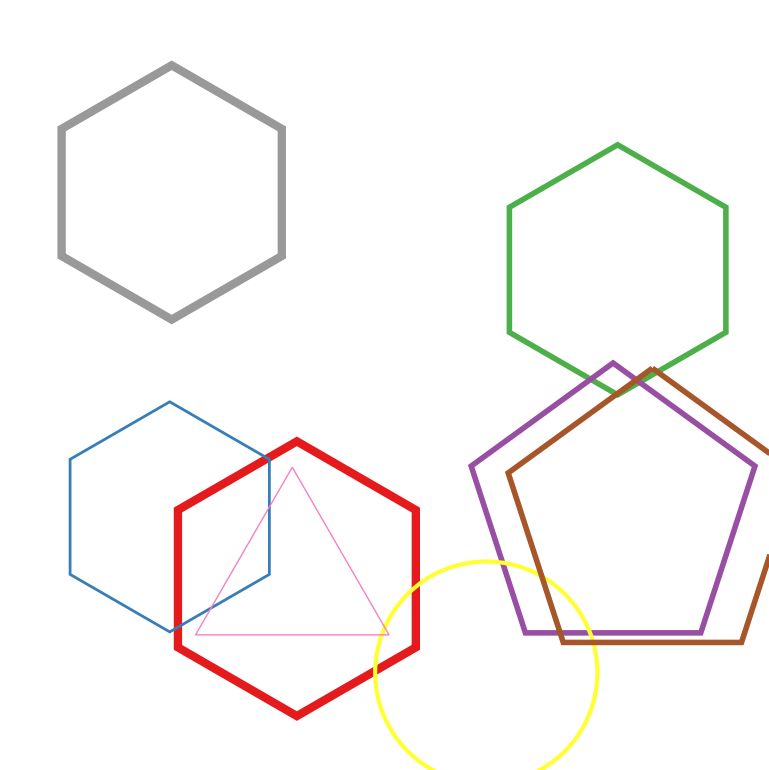[{"shape": "hexagon", "thickness": 3, "radius": 0.89, "center": [0.386, 0.248]}, {"shape": "hexagon", "thickness": 1, "radius": 0.75, "center": [0.22, 0.329]}, {"shape": "hexagon", "thickness": 2, "radius": 0.81, "center": [0.802, 0.65]}, {"shape": "pentagon", "thickness": 2, "radius": 0.97, "center": [0.796, 0.335]}, {"shape": "circle", "thickness": 1.5, "radius": 0.72, "center": [0.632, 0.126]}, {"shape": "pentagon", "thickness": 2, "radius": 0.98, "center": [0.847, 0.325]}, {"shape": "triangle", "thickness": 0.5, "radius": 0.73, "center": [0.38, 0.248]}, {"shape": "hexagon", "thickness": 3, "radius": 0.83, "center": [0.223, 0.75]}]